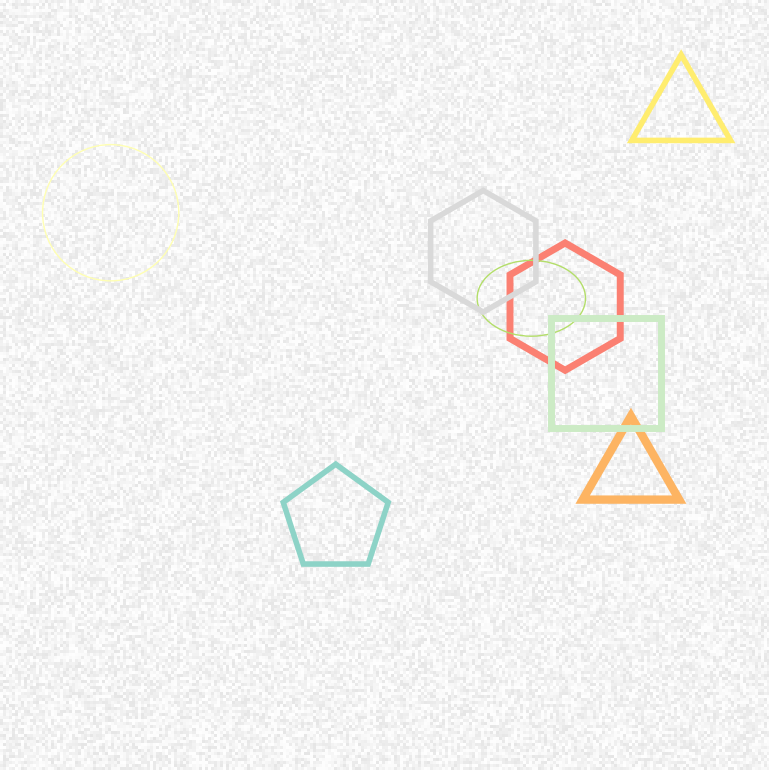[{"shape": "pentagon", "thickness": 2, "radius": 0.36, "center": [0.436, 0.325]}, {"shape": "circle", "thickness": 0.5, "radius": 0.44, "center": [0.144, 0.724]}, {"shape": "hexagon", "thickness": 2.5, "radius": 0.41, "center": [0.734, 0.602]}, {"shape": "triangle", "thickness": 3, "radius": 0.36, "center": [0.819, 0.387]}, {"shape": "oval", "thickness": 0.5, "radius": 0.35, "center": [0.69, 0.613]}, {"shape": "hexagon", "thickness": 2, "radius": 0.39, "center": [0.628, 0.674]}, {"shape": "square", "thickness": 2.5, "radius": 0.36, "center": [0.787, 0.516]}, {"shape": "triangle", "thickness": 2, "radius": 0.37, "center": [0.885, 0.855]}]